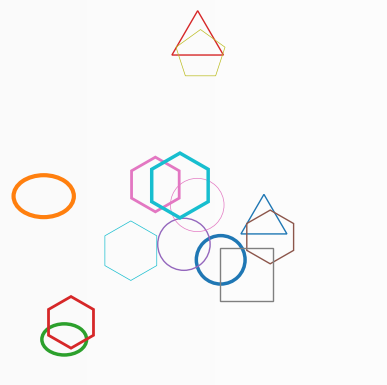[{"shape": "triangle", "thickness": 1, "radius": 0.34, "center": [0.681, 0.427]}, {"shape": "circle", "thickness": 2.5, "radius": 0.31, "center": [0.57, 0.325]}, {"shape": "oval", "thickness": 3, "radius": 0.39, "center": [0.113, 0.49]}, {"shape": "oval", "thickness": 2.5, "radius": 0.29, "center": [0.166, 0.118]}, {"shape": "hexagon", "thickness": 2, "radius": 0.34, "center": [0.183, 0.163]}, {"shape": "triangle", "thickness": 1, "radius": 0.38, "center": [0.51, 0.895]}, {"shape": "circle", "thickness": 1, "radius": 0.34, "center": [0.475, 0.365]}, {"shape": "hexagon", "thickness": 1, "radius": 0.35, "center": [0.697, 0.385]}, {"shape": "hexagon", "thickness": 2, "radius": 0.35, "center": [0.401, 0.521]}, {"shape": "circle", "thickness": 0.5, "radius": 0.35, "center": [0.509, 0.468]}, {"shape": "square", "thickness": 1, "radius": 0.34, "center": [0.637, 0.287]}, {"shape": "pentagon", "thickness": 0.5, "radius": 0.33, "center": [0.517, 0.857]}, {"shape": "hexagon", "thickness": 2.5, "radius": 0.42, "center": [0.464, 0.518]}, {"shape": "hexagon", "thickness": 0.5, "radius": 0.39, "center": [0.338, 0.349]}]